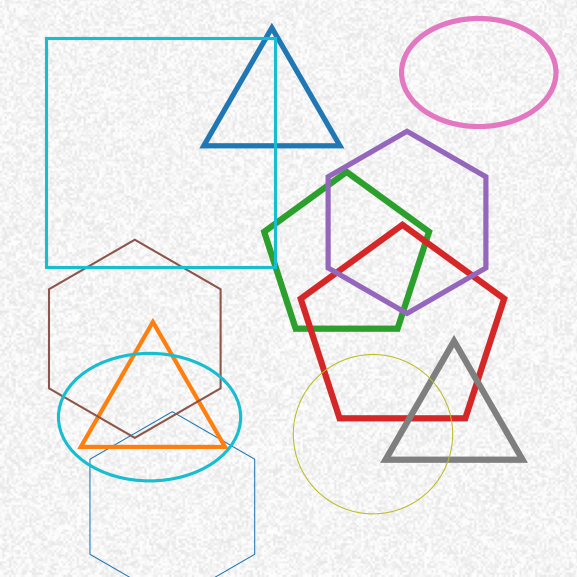[{"shape": "triangle", "thickness": 2.5, "radius": 0.68, "center": [0.471, 0.815]}, {"shape": "hexagon", "thickness": 0.5, "radius": 0.82, "center": [0.298, 0.122]}, {"shape": "triangle", "thickness": 2, "radius": 0.72, "center": [0.265, 0.297]}, {"shape": "pentagon", "thickness": 3, "radius": 0.75, "center": [0.6, 0.551]}, {"shape": "pentagon", "thickness": 3, "radius": 0.93, "center": [0.697, 0.425]}, {"shape": "hexagon", "thickness": 2.5, "radius": 0.79, "center": [0.705, 0.614]}, {"shape": "hexagon", "thickness": 1, "radius": 0.86, "center": [0.233, 0.412]}, {"shape": "oval", "thickness": 2.5, "radius": 0.67, "center": [0.829, 0.874]}, {"shape": "triangle", "thickness": 3, "radius": 0.68, "center": [0.786, 0.272]}, {"shape": "circle", "thickness": 0.5, "radius": 0.69, "center": [0.646, 0.247]}, {"shape": "oval", "thickness": 1.5, "radius": 0.79, "center": [0.259, 0.277]}, {"shape": "square", "thickness": 1.5, "radius": 0.99, "center": [0.278, 0.735]}]